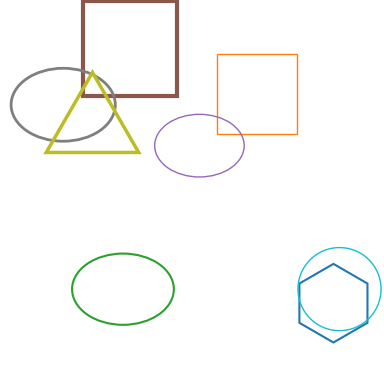[{"shape": "hexagon", "thickness": 1.5, "radius": 0.51, "center": [0.866, 0.213]}, {"shape": "square", "thickness": 1, "radius": 0.52, "center": [0.668, 0.755]}, {"shape": "oval", "thickness": 1.5, "radius": 0.66, "center": [0.319, 0.249]}, {"shape": "oval", "thickness": 1, "radius": 0.58, "center": [0.518, 0.622]}, {"shape": "square", "thickness": 3, "radius": 0.61, "center": [0.337, 0.874]}, {"shape": "oval", "thickness": 2, "radius": 0.68, "center": [0.164, 0.728]}, {"shape": "triangle", "thickness": 2.5, "radius": 0.69, "center": [0.24, 0.673]}, {"shape": "circle", "thickness": 1, "radius": 0.54, "center": [0.882, 0.249]}]